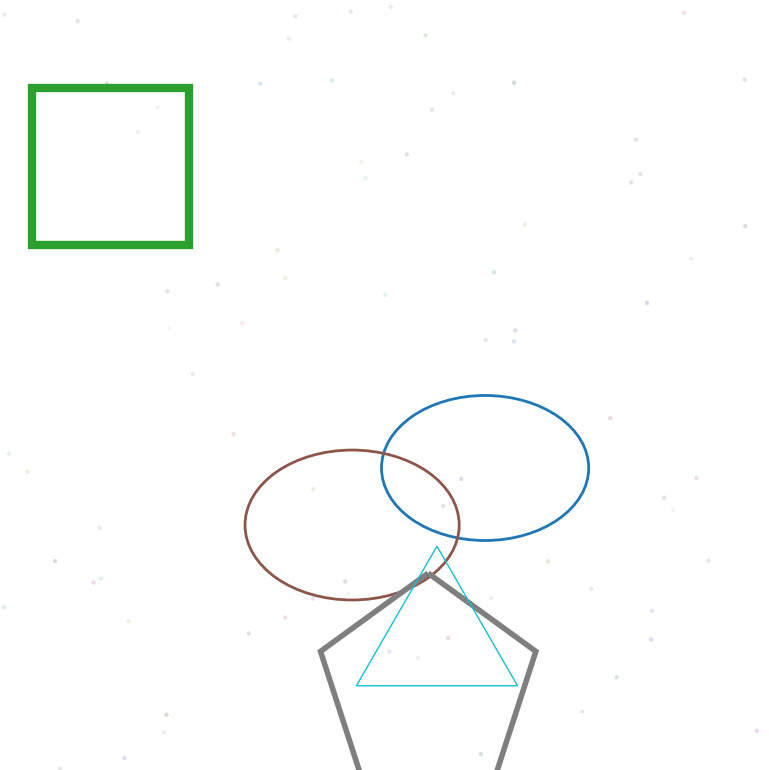[{"shape": "oval", "thickness": 1, "radius": 0.67, "center": [0.63, 0.392]}, {"shape": "square", "thickness": 3, "radius": 0.51, "center": [0.143, 0.784]}, {"shape": "oval", "thickness": 1, "radius": 0.7, "center": [0.457, 0.318]}, {"shape": "pentagon", "thickness": 2, "radius": 0.74, "center": [0.556, 0.109]}, {"shape": "triangle", "thickness": 0.5, "radius": 0.6, "center": [0.567, 0.17]}]